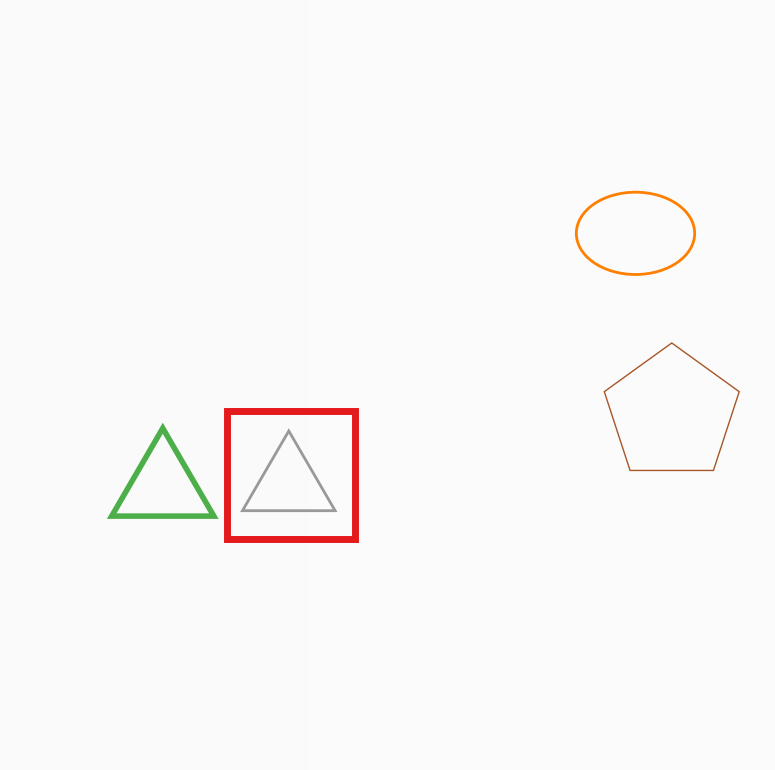[{"shape": "square", "thickness": 2.5, "radius": 0.41, "center": [0.376, 0.383]}, {"shape": "triangle", "thickness": 2, "radius": 0.38, "center": [0.21, 0.368]}, {"shape": "oval", "thickness": 1, "radius": 0.38, "center": [0.82, 0.697]}, {"shape": "pentagon", "thickness": 0.5, "radius": 0.46, "center": [0.867, 0.463]}, {"shape": "triangle", "thickness": 1, "radius": 0.35, "center": [0.373, 0.371]}]